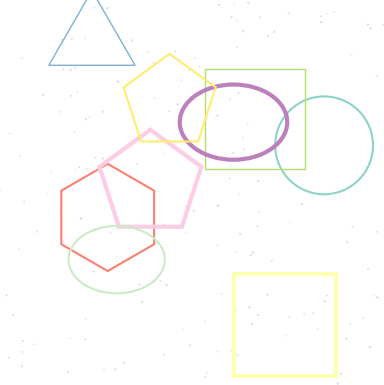[{"shape": "circle", "thickness": 1.5, "radius": 0.64, "center": [0.842, 0.622]}, {"shape": "square", "thickness": 3, "radius": 0.66, "center": [0.74, 0.156]}, {"shape": "hexagon", "thickness": 1.5, "radius": 0.7, "center": [0.28, 0.435]}, {"shape": "triangle", "thickness": 1, "radius": 0.65, "center": [0.239, 0.895]}, {"shape": "square", "thickness": 1, "radius": 0.65, "center": [0.662, 0.692]}, {"shape": "pentagon", "thickness": 3, "radius": 0.7, "center": [0.391, 0.524]}, {"shape": "oval", "thickness": 3, "radius": 0.7, "center": [0.606, 0.683]}, {"shape": "oval", "thickness": 1.5, "radius": 0.63, "center": [0.303, 0.326]}, {"shape": "pentagon", "thickness": 1.5, "radius": 0.63, "center": [0.441, 0.734]}]